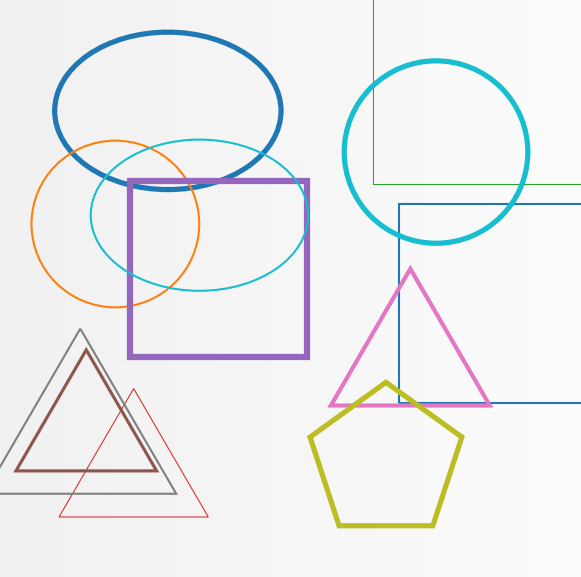[{"shape": "square", "thickness": 1, "radius": 0.86, "center": [0.86, 0.474]}, {"shape": "oval", "thickness": 2.5, "radius": 0.97, "center": [0.289, 0.807]}, {"shape": "circle", "thickness": 1, "radius": 0.72, "center": [0.198, 0.611]}, {"shape": "square", "thickness": 0.5, "radius": 0.96, "center": [0.834, 0.874]}, {"shape": "triangle", "thickness": 0.5, "radius": 0.74, "center": [0.23, 0.178]}, {"shape": "square", "thickness": 3, "radius": 0.76, "center": [0.376, 0.533]}, {"shape": "triangle", "thickness": 1.5, "radius": 0.7, "center": [0.148, 0.254]}, {"shape": "triangle", "thickness": 2, "radius": 0.79, "center": [0.706, 0.376]}, {"shape": "triangle", "thickness": 1, "radius": 0.95, "center": [0.138, 0.239]}, {"shape": "pentagon", "thickness": 2.5, "radius": 0.69, "center": [0.664, 0.2]}, {"shape": "circle", "thickness": 2.5, "radius": 0.79, "center": [0.75, 0.736]}, {"shape": "oval", "thickness": 1, "radius": 0.94, "center": [0.343, 0.626]}]